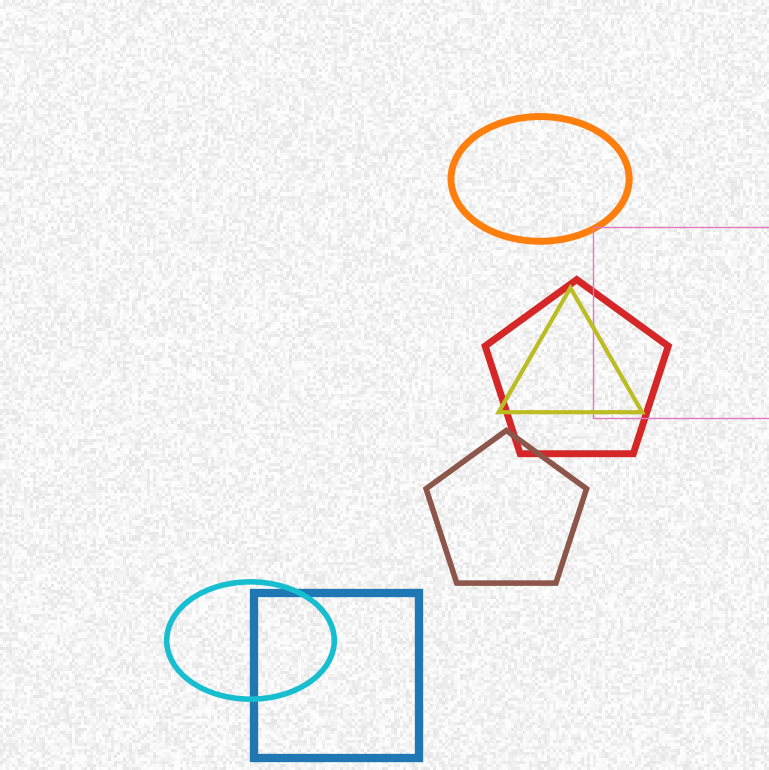[{"shape": "square", "thickness": 3, "radius": 0.54, "center": [0.437, 0.122]}, {"shape": "oval", "thickness": 2.5, "radius": 0.58, "center": [0.701, 0.768]}, {"shape": "pentagon", "thickness": 2.5, "radius": 0.62, "center": [0.749, 0.512]}, {"shape": "pentagon", "thickness": 2, "radius": 0.55, "center": [0.658, 0.331]}, {"shape": "square", "thickness": 0.5, "radius": 0.62, "center": [0.894, 0.581]}, {"shape": "triangle", "thickness": 1.5, "radius": 0.54, "center": [0.741, 0.518]}, {"shape": "oval", "thickness": 2, "radius": 0.54, "center": [0.325, 0.168]}]